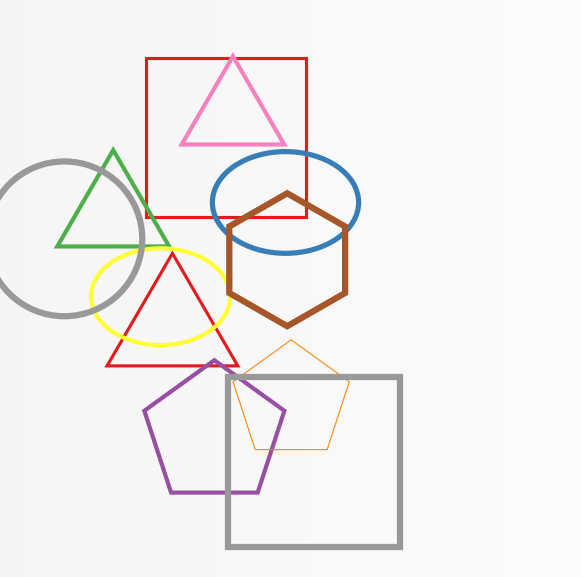[{"shape": "square", "thickness": 1.5, "radius": 0.69, "center": [0.389, 0.76]}, {"shape": "triangle", "thickness": 1.5, "radius": 0.65, "center": [0.297, 0.431]}, {"shape": "oval", "thickness": 2.5, "radius": 0.63, "center": [0.491, 0.649]}, {"shape": "triangle", "thickness": 2, "radius": 0.56, "center": [0.195, 0.628]}, {"shape": "pentagon", "thickness": 2, "radius": 0.63, "center": [0.369, 0.249]}, {"shape": "pentagon", "thickness": 0.5, "radius": 0.53, "center": [0.501, 0.306]}, {"shape": "oval", "thickness": 2, "radius": 0.6, "center": [0.276, 0.485]}, {"shape": "hexagon", "thickness": 3, "radius": 0.58, "center": [0.494, 0.549]}, {"shape": "triangle", "thickness": 2, "radius": 0.51, "center": [0.401, 0.8]}, {"shape": "square", "thickness": 3, "radius": 0.74, "center": [0.54, 0.199]}, {"shape": "circle", "thickness": 3, "radius": 0.67, "center": [0.111, 0.586]}]